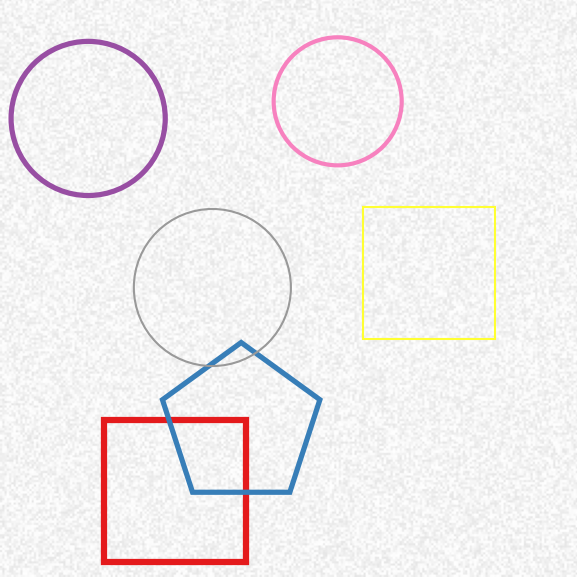[{"shape": "square", "thickness": 3, "radius": 0.61, "center": [0.303, 0.149]}, {"shape": "pentagon", "thickness": 2.5, "radius": 0.72, "center": [0.418, 0.263]}, {"shape": "circle", "thickness": 2.5, "radius": 0.67, "center": [0.153, 0.794]}, {"shape": "square", "thickness": 1, "radius": 0.57, "center": [0.743, 0.527]}, {"shape": "circle", "thickness": 2, "radius": 0.55, "center": [0.585, 0.824]}, {"shape": "circle", "thickness": 1, "radius": 0.68, "center": [0.368, 0.501]}]